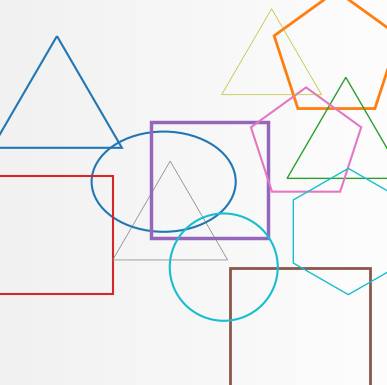[{"shape": "triangle", "thickness": 1.5, "radius": 0.97, "center": [0.147, 0.713]}, {"shape": "oval", "thickness": 1.5, "radius": 0.93, "center": [0.422, 0.528]}, {"shape": "pentagon", "thickness": 2, "radius": 0.85, "center": [0.868, 0.855]}, {"shape": "triangle", "thickness": 1, "radius": 0.87, "center": [0.892, 0.624]}, {"shape": "square", "thickness": 1.5, "radius": 0.77, "center": [0.139, 0.39]}, {"shape": "square", "thickness": 2.5, "radius": 0.76, "center": [0.542, 0.533]}, {"shape": "square", "thickness": 2, "radius": 0.9, "center": [0.773, 0.122]}, {"shape": "pentagon", "thickness": 1.5, "radius": 0.75, "center": [0.79, 0.623]}, {"shape": "triangle", "thickness": 0.5, "radius": 0.86, "center": [0.439, 0.41]}, {"shape": "triangle", "thickness": 0.5, "radius": 0.74, "center": [0.701, 0.828]}, {"shape": "circle", "thickness": 1.5, "radius": 0.7, "center": [0.577, 0.306]}, {"shape": "hexagon", "thickness": 1, "radius": 0.82, "center": [0.899, 0.399]}]